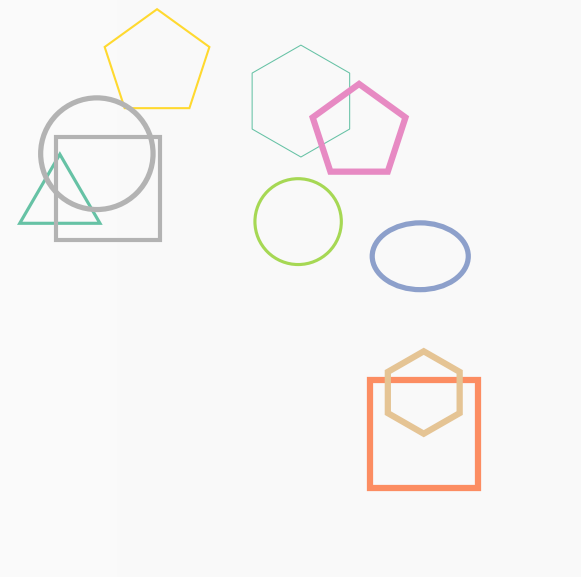[{"shape": "hexagon", "thickness": 0.5, "radius": 0.48, "center": [0.518, 0.824]}, {"shape": "triangle", "thickness": 1.5, "radius": 0.4, "center": [0.103, 0.652]}, {"shape": "square", "thickness": 3, "radius": 0.47, "center": [0.729, 0.248]}, {"shape": "oval", "thickness": 2.5, "radius": 0.41, "center": [0.723, 0.555]}, {"shape": "pentagon", "thickness": 3, "radius": 0.42, "center": [0.618, 0.77]}, {"shape": "circle", "thickness": 1.5, "radius": 0.37, "center": [0.513, 0.615]}, {"shape": "pentagon", "thickness": 1, "radius": 0.47, "center": [0.27, 0.888]}, {"shape": "hexagon", "thickness": 3, "radius": 0.36, "center": [0.729, 0.319]}, {"shape": "circle", "thickness": 2.5, "radius": 0.48, "center": [0.167, 0.733]}, {"shape": "square", "thickness": 2, "radius": 0.45, "center": [0.185, 0.673]}]